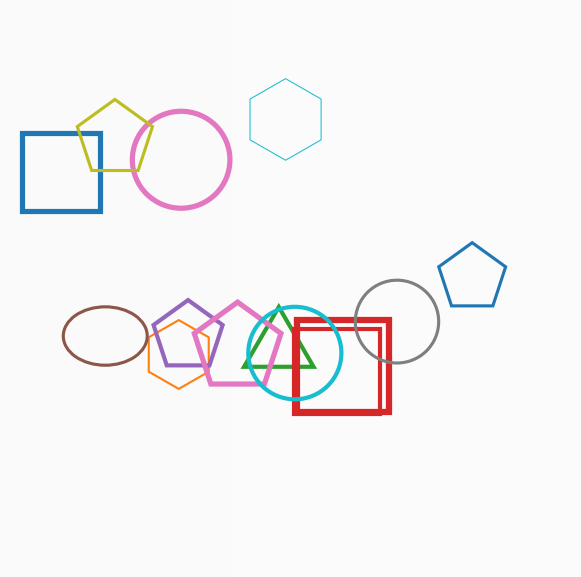[{"shape": "pentagon", "thickness": 1.5, "radius": 0.3, "center": [0.812, 0.518]}, {"shape": "square", "thickness": 2.5, "radius": 0.34, "center": [0.105, 0.702]}, {"shape": "hexagon", "thickness": 1, "radius": 0.3, "center": [0.308, 0.385]}, {"shape": "triangle", "thickness": 2, "radius": 0.34, "center": [0.48, 0.399]}, {"shape": "square", "thickness": 3, "radius": 0.4, "center": [0.59, 0.365]}, {"shape": "square", "thickness": 2, "radius": 0.37, "center": [0.58, 0.355]}, {"shape": "pentagon", "thickness": 2, "radius": 0.31, "center": [0.324, 0.417]}, {"shape": "oval", "thickness": 1.5, "radius": 0.36, "center": [0.181, 0.417]}, {"shape": "circle", "thickness": 2.5, "radius": 0.42, "center": [0.312, 0.723]}, {"shape": "pentagon", "thickness": 2.5, "radius": 0.39, "center": [0.409, 0.398]}, {"shape": "circle", "thickness": 1.5, "radius": 0.36, "center": [0.683, 0.442]}, {"shape": "pentagon", "thickness": 1.5, "radius": 0.34, "center": [0.198, 0.759]}, {"shape": "circle", "thickness": 2, "radius": 0.4, "center": [0.507, 0.388]}, {"shape": "hexagon", "thickness": 0.5, "radius": 0.35, "center": [0.491, 0.792]}]